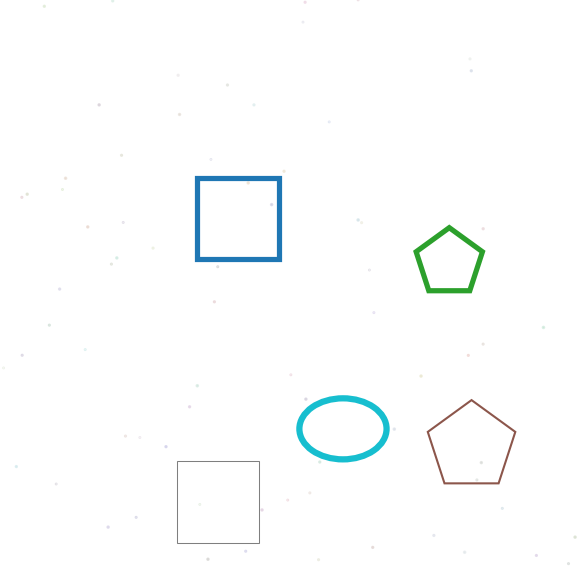[{"shape": "square", "thickness": 2.5, "radius": 0.35, "center": [0.412, 0.621]}, {"shape": "pentagon", "thickness": 2.5, "radius": 0.3, "center": [0.778, 0.545]}, {"shape": "pentagon", "thickness": 1, "radius": 0.4, "center": [0.817, 0.227]}, {"shape": "square", "thickness": 0.5, "radius": 0.36, "center": [0.377, 0.13]}, {"shape": "oval", "thickness": 3, "radius": 0.38, "center": [0.594, 0.257]}]